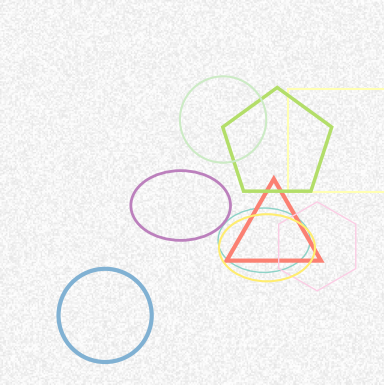[{"shape": "oval", "thickness": 1, "radius": 0.6, "center": [0.686, 0.376]}, {"shape": "square", "thickness": 1.5, "radius": 0.67, "center": [0.883, 0.635]}, {"shape": "triangle", "thickness": 3, "radius": 0.71, "center": [0.711, 0.394]}, {"shape": "circle", "thickness": 3, "radius": 0.61, "center": [0.273, 0.181]}, {"shape": "pentagon", "thickness": 2.5, "radius": 0.74, "center": [0.72, 0.624]}, {"shape": "hexagon", "thickness": 1, "radius": 0.58, "center": [0.824, 0.36]}, {"shape": "oval", "thickness": 2, "radius": 0.65, "center": [0.469, 0.466]}, {"shape": "circle", "thickness": 1.5, "radius": 0.56, "center": [0.579, 0.69]}, {"shape": "oval", "thickness": 1.5, "radius": 0.62, "center": [0.693, 0.356]}]